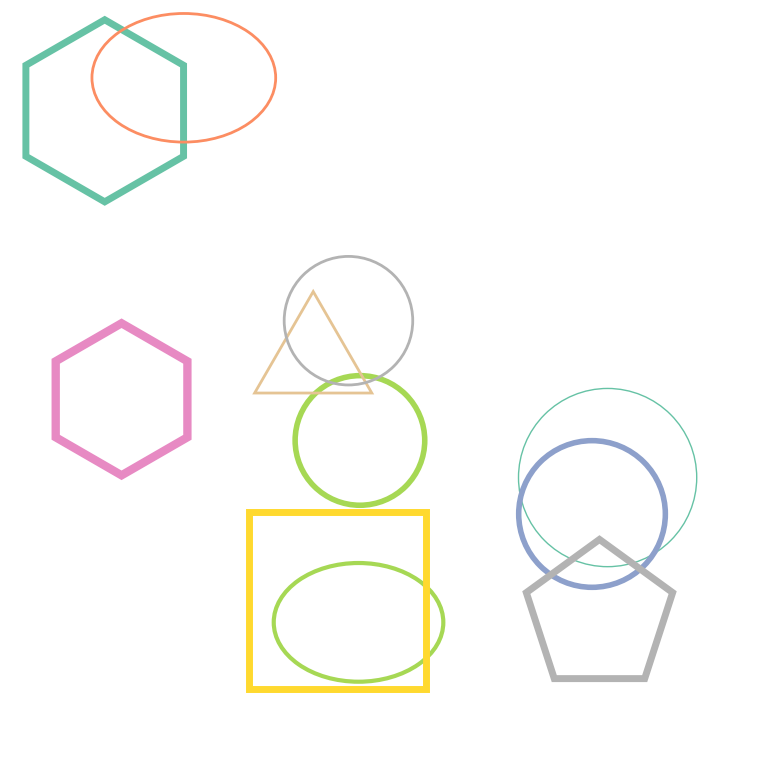[{"shape": "hexagon", "thickness": 2.5, "radius": 0.59, "center": [0.136, 0.856]}, {"shape": "circle", "thickness": 0.5, "radius": 0.58, "center": [0.789, 0.38]}, {"shape": "oval", "thickness": 1, "radius": 0.6, "center": [0.239, 0.899]}, {"shape": "circle", "thickness": 2, "radius": 0.48, "center": [0.769, 0.332]}, {"shape": "hexagon", "thickness": 3, "radius": 0.49, "center": [0.158, 0.481]}, {"shape": "oval", "thickness": 1.5, "radius": 0.55, "center": [0.466, 0.192]}, {"shape": "circle", "thickness": 2, "radius": 0.42, "center": [0.467, 0.428]}, {"shape": "square", "thickness": 2.5, "radius": 0.57, "center": [0.438, 0.22]}, {"shape": "triangle", "thickness": 1, "radius": 0.44, "center": [0.407, 0.533]}, {"shape": "circle", "thickness": 1, "radius": 0.42, "center": [0.453, 0.584]}, {"shape": "pentagon", "thickness": 2.5, "radius": 0.5, "center": [0.779, 0.2]}]